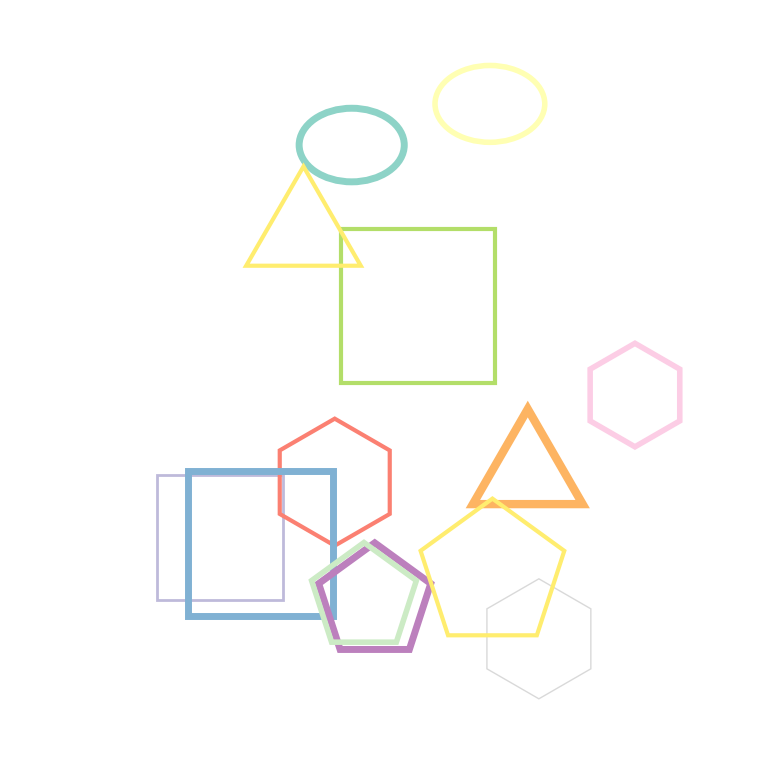[{"shape": "oval", "thickness": 2.5, "radius": 0.34, "center": [0.457, 0.812]}, {"shape": "oval", "thickness": 2, "radius": 0.36, "center": [0.636, 0.865]}, {"shape": "square", "thickness": 1, "radius": 0.41, "center": [0.286, 0.302]}, {"shape": "hexagon", "thickness": 1.5, "radius": 0.41, "center": [0.435, 0.374]}, {"shape": "square", "thickness": 2.5, "radius": 0.47, "center": [0.338, 0.294]}, {"shape": "triangle", "thickness": 3, "radius": 0.41, "center": [0.685, 0.386]}, {"shape": "square", "thickness": 1.5, "radius": 0.5, "center": [0.543, 0.602]}, {"shape": "hexagon", "thickness": 2, "radius": 0.34, "center": [0.825, 0.487]}, {"shape": "hexagon", "thickness": 0.5, "radius": 0.39, "center": [0.7, 0.17]}, {"shape": "pentagon", "thickness": 2.5, "radius": 0.38, "center": [0.487, 0.218]}, {"shape": "pentagon", "thickness": 2, "radius": 0.36, "center": [0.473, 0.224]}, {"shape": "pentagon", "thickness": 1.5, "radius": 0.49, "center": [0.64, 0.254]}, {"shape": "triangle", "thickness": 1.5, "radius": 0.43, "center": [0.394, 0.698]}]